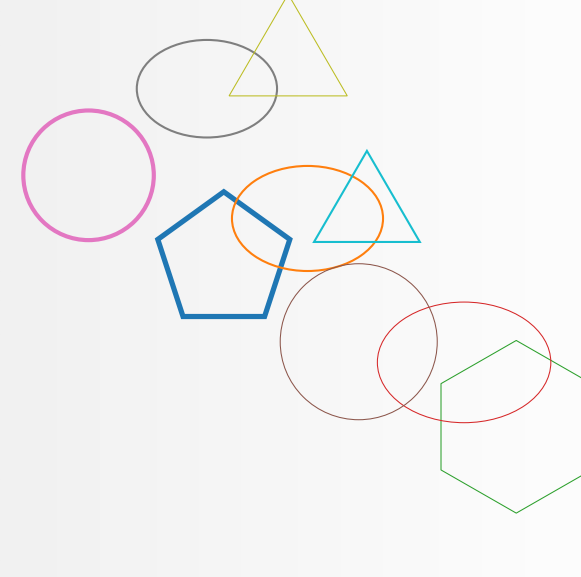[{"shape": "pentagon", "thickness": 2.5, "radius": 0.6, "center": [0.385, 0.548]}, {"shape": "oval", "thickness": 1, "radius": 0.65, "center": [0.529, 0.621]}, {"shape": "hexagon", "thickness": 0.5, "radius": 0.75, "center": [0.888, 0.26]}, {"shape": "oval", "thickness": 0.5, "radius": 0.75, "center": [0.798, 0.372]}, {"shape": "circle", "thickness": 0.5, "radius": 0.68, "center": [0.617, 0.407]}, {"shape": "circle", "thickness": 2, "radius": 0.56, "center": [0.152, 0.696]}, {"shape": "oval", "thickness": 1, "radius": 0.6, "center": [0.356, 0.846]}, {"shape": "triangle", "thickness": 0.5, "radius": 0.59, "center": [0.496, 0.892]}, {"shape": "triangle", "thickness": 1, "radius": 0.53, "center": [0.631, 0.633]}]